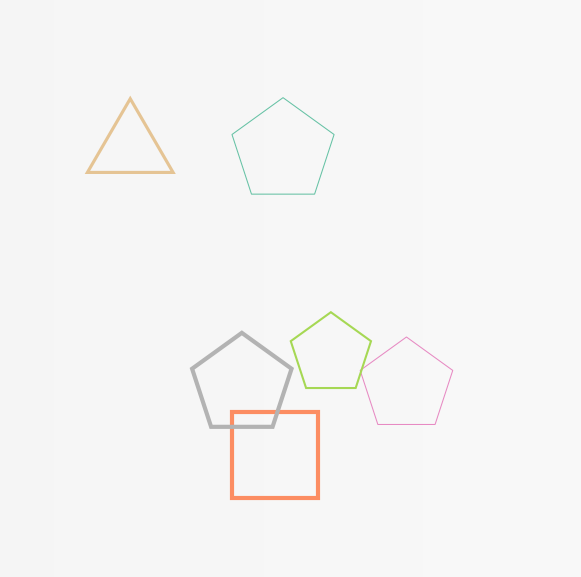[{"shape": "pentagon", "thickness": 0.5, "radius": 0.46, "center": [0.487, 0.738]}, {"shape": "square", "thickness": 2, "radius": 0.37, "center": [0.474, 0.211]}, {"shape": "pentagon", "thickness": 0.5, "radius": 0.42, "center": [0.699, 0.332]}, {"shape": "pentagon", "thickness": 1, "radius": 0.36, "center": [0.569, 0.386]}, {"shape": "triangle", "thickness": 1.5, "radius": 0.43, "center": [0.224, 0.743]}, {"shape": "pentagon", "thickness": 2, "radius": 0.45, "center": [0.416, 0.333]}]